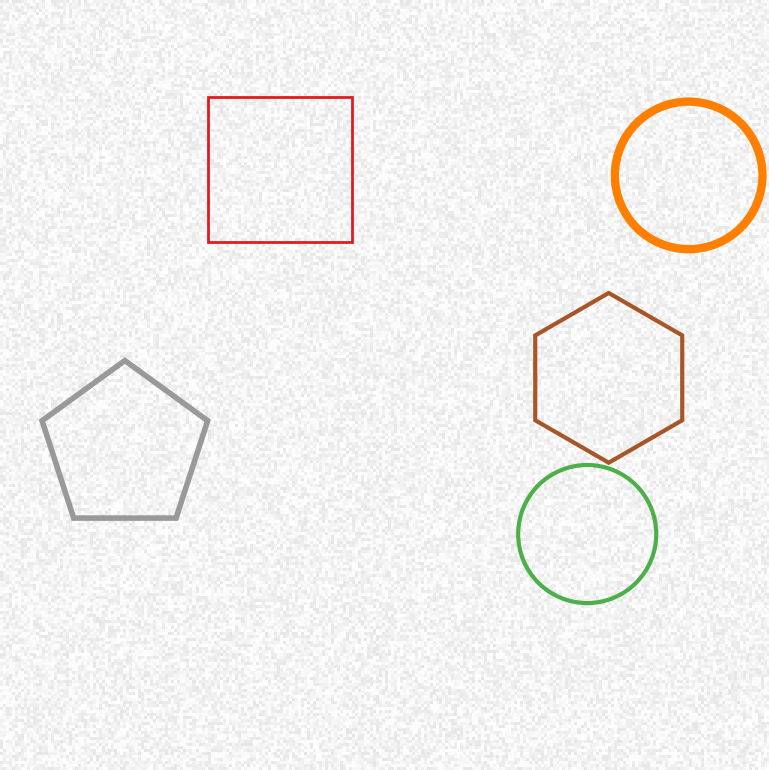[{"shape": "square", "thickness": 1, "radius": 0.47, "center": [0.364, 0.78]}, {"shape": "circle", "thickness": 1.5, "radius": 0.45, "center": [0.763, 0.306]}, {"shape": "circle", "thickness": 3, "radius": 0.48, "center": [0.894, 0.772]}, {"shape": "hexagon", "thickness": 1.5, "radius": 0.55, "center": [0.791, 0.509]}, {"shape": "pentagon", "thickness": 2, "radius": 0.57, "center": [0.162, 0.419]}]